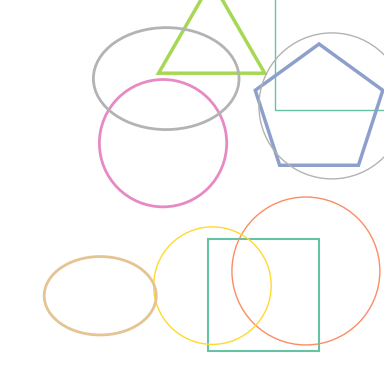[{"shape": "square", "thickness": 1, "radius": 0.83, "center": [0.879, 0.88]}, {"shape": "square", "thickness": 1.5, "radius": 0.72, "center": [0.684, 0.233]}, {"shape": "circle", "thickness": 1, "radius": 0.96, "center": [0.795, 0.296]}, {"shape": "pentagon", "thickness": 2.5, "radius": 0.87, "center": [0.829, 0.712]}, {"shape": "circle", "thickness": 2, "radius": 0.83, "center": [0.423, 0.628]}, {"shape": "triangle", "thickness": 2.5, "radius": 0.8, "center": [0.55, 0.889]}, {"shape": "circle", "thickness": 1, "radius": 0.76, "center": [0.552, 0.258]}, {"shape": "oval", "thickness": 2, "radius": 0.73, "center": [0.26, 0.232]}, {"shape": "circle", "thickness": 1, "radius": 0.95, "center": [0.862, 0.725]}, {"shape": "oval", "thickness": 2, "radius": 0.95, "center": [0.432, 0.796]}]